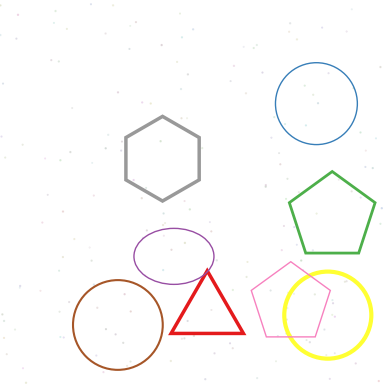[{"shape": "triangle", "thickness": 2.5, "radius": 0.54, "center": [0.538, 0.188]}, {"shape": "circle", "thickness": 1, "radius": 0.53, "center": [0.822, 0.731]}, {"shape": "pentagon", "thickness": 2, "radius": 0.59, "center": [0.863, 0.437]}, {"shape": "oval", "thickness": 1, "radius": 0.52, "center": [0.452, 0.334]}, {"shape": "circle", "thickness": 3, "radius": 0.57, "center": [0.851, 0.181]}, {"shape": "circle", "thickness": 1.5, "radius": 0.58, "center": [0.306, 0.156]}, {"shape": "pentagon", "thickness": 1, "radius": 0.54, "center": [0.755, 0.212]}, {"shape": "hexagon", "thickness": 2.5, "radius": 0.55, "center": [0.422, 0.588]}]